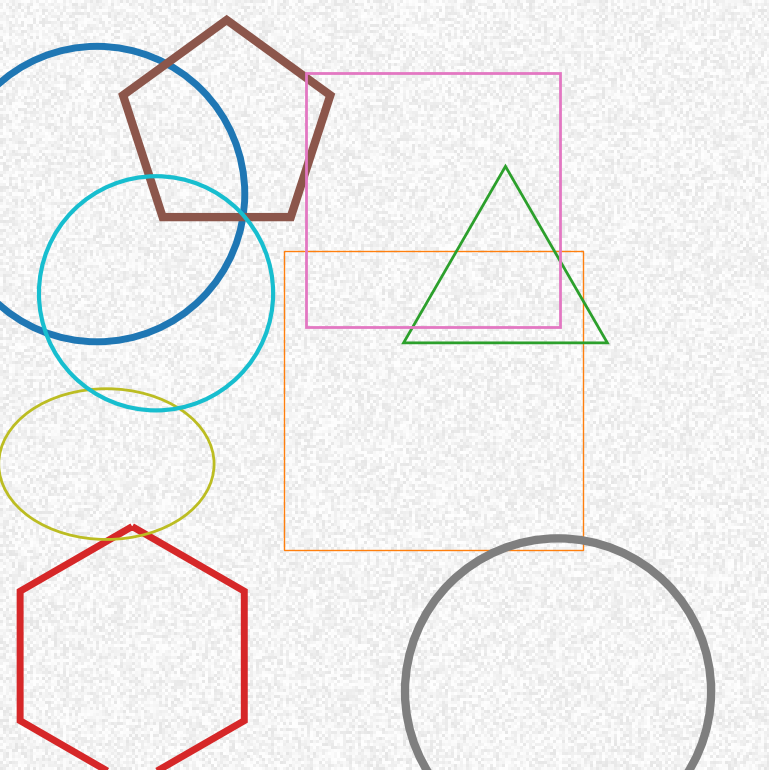[{"shape": "circle", "thickness": 2.5, "radius": 0.96, "center": [0.126, 0.748]}, {"shape": "square", "thickness": 0.5, "radius": 0.97, "center": [0.563, 0.48]}, {"shape": "triangle", "thickness": 1, "radius": 0.76, "center": [0.656, 0.631]}, {"shape": "hexagon", "thickness": 2.5, "radius": 0.84, "center": [0.172, 0.148]}, {"shape": "pentagon", "thickness": 3, "radius": 0.71, "center": [0.294, 0.833]}, {"shape": "square", "thickness": 1, "radius": 0.83, "center": [0.562, 0.74]}, {"shape": "circle", "thickness": 3, "radius": 0.99, "center": [0.725, 0.102]}, {"shape": "oval", "thickness": 1, "radius": 0.7, "center": [0.138, 0.397]}, {"shape": "circle", "thickness": 1.5, "radius": 0.76, "center": [0.203, 0.619]}]